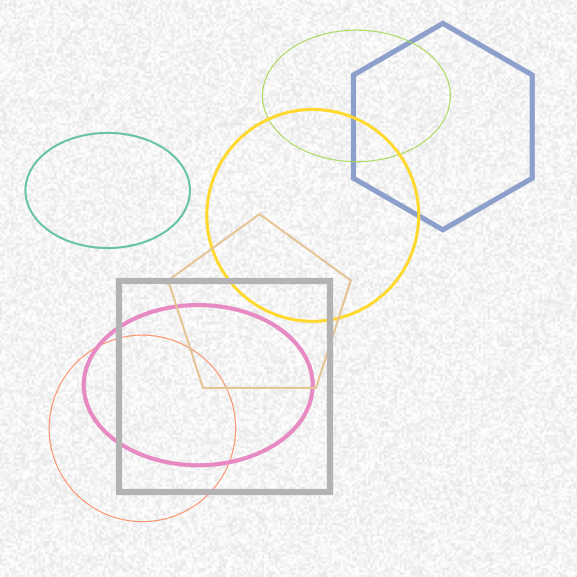[{"shape": "oval", "thickness": 1, "radius": 0.71, "center": [0.187, 0.669]}, {"shape": "circle", "thickness": 0.5, "radius": 0.81, "center": [0.247, 0.257]}, {"shape": "hexagon", "thickness": 2.5, "radius": 0.89, "center": [0.767, 0.78]}, {"shape": "oval", "thickness": 2, "radius": 0.99, "center": [0.343, 0.332]}, {"shape": "oval", "thickness": 0.5, "radius": 0.81, "center": [0.617, 0.833]}, {"shape": "circle", "thickness": 1.5, "radius": 0.92, "center": [0.542, 0.626]}, {"shape": "pentagon", "thickness": 1, "radius": 0.83, "center": [0.449, 0.462]}, {"shape": "square", "thickness": 3, "radius": 0.92, "center": [0.389, 0.329]}]